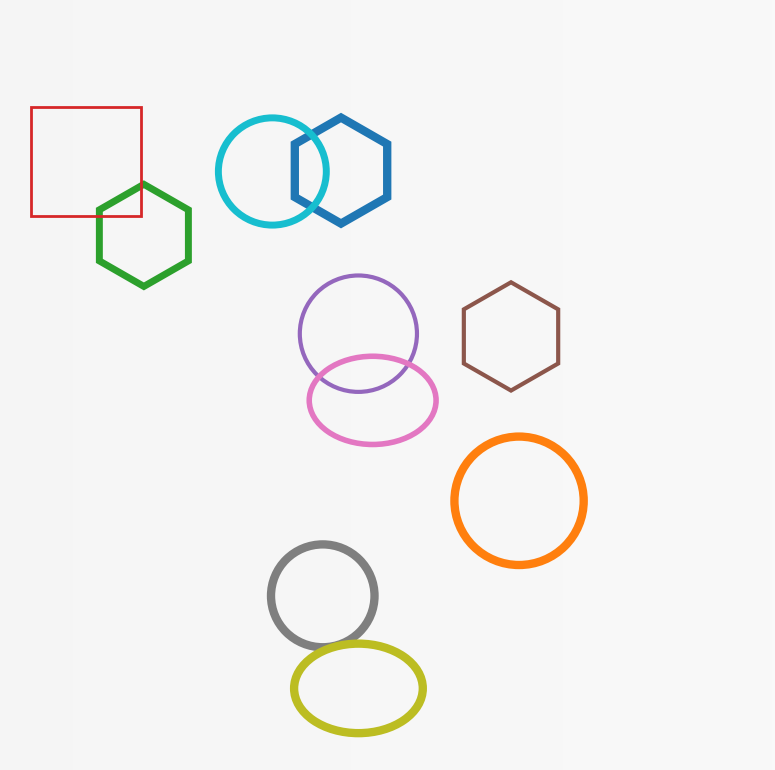[{"shape": "hexagon", "thickness": 3, "radius": 0.34, "center": [0.44, 0.778]}, {"shape": "circle", "thickness": 3, "radius": 0.42, "center": [0.67, 0.35]}, {"shape": "hexagon", "thickness": 2.5, "radius": 0.33, "center": [0.186, 0.694]}, {"shape": "square", "thickness": 1, "radius": 0.35, "center": [0.111, 0.791]}, {"shape": "circle", "thickness": 1.5, "radius": 0.38, "center": [0.462, 0.567]}, {"shape": "hexagon", "thickness": 1.5, "radius": 0.35, "center": [0.659, 0.563]}, {"shape": "oval", "thickness": 2, "radius": 0.41, "center": [0.481, 0.48]}, {"shape": "circle", "thickness": 3, "radius": 0.33, "center": [0.416, 0.226]}, {"shape": "oval", "thickness": 3, "radius": 0.42, "center": [0.463, 0.106]}, {"shape": "circle", "thickness": 2.5, "radius": 0.35, "center": [0.351, 0.777]}]